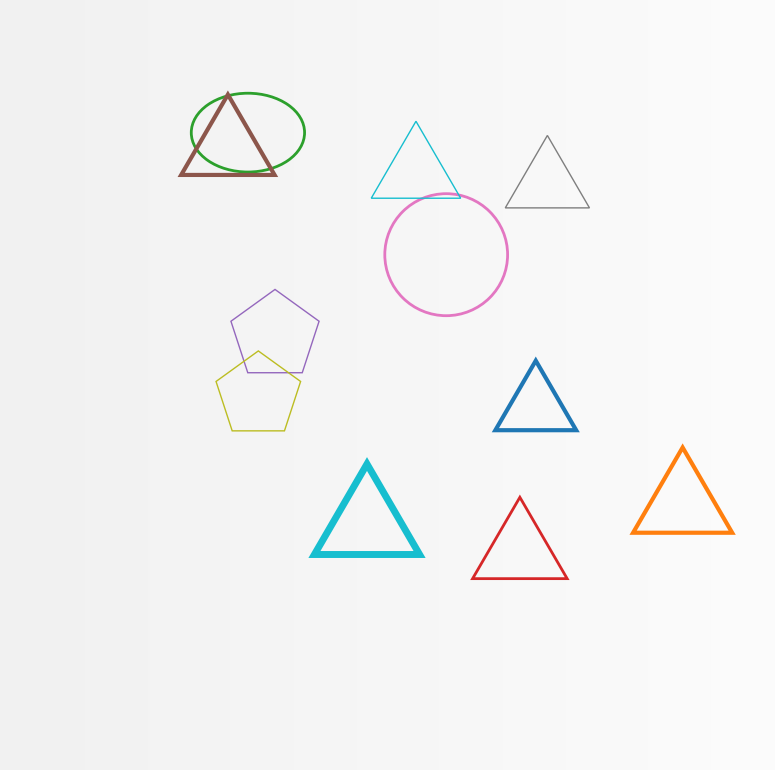[{"shape": "triangle", "thickness": 1.5, "radius": 0.3, "center": [0.691, 0.471]}, {"shape": "triangle", "thickness": 1.5, "radius": 0.37, "center": [0.881, 0.345]}, {"shape": "oval", "thickness": 1, "radius": 0.37, "center": [0.32, 0.828]}, {"shape": "triangle", "thickness": 1, "radius": 0.35, "center": [0.671, 0.284]}, {"shape": "pentagon", "thickness": 0.5, "radius": 0.3, "center": [0.355, 0.564]}, {"shape": "triangle", "thickness": 1.5, "radius": 0.35, "center": [0.294, 0.808]}, {"shape": "circle", "thickness": 1, "radius": 0.4, "center": [0.576, 0.669]}, {"shape": "triangle", "thickness": 0.5, "radius": 0.31, "center": [0.706, 0.761]}, {"shape": "pentagon", "thickness": 0.5, "radius": 0.29, "center": [0.333, 0.487]}, {"shape": "triangle", "thickness": 2.5, "radius": 0.39, "center": [0.474, 0.319]}, {"shape": "triangle", "thickness": 0.5, "radius": 0.33, "center": [0.537, 0.776]}]